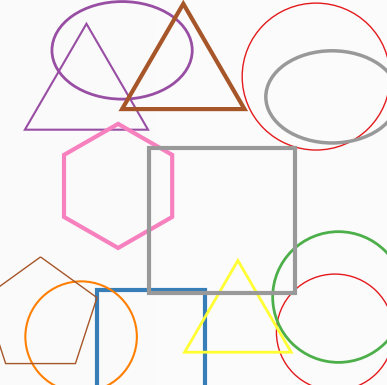[{"shape": "circle", "thickness": 1, "radius": 0.95, "center": [0.816, 0.801]}, {"shape": "circle", "thickness": 1, "radius": 0.76, "center": [0.865, 0.137]}, {"shape": "square", "thickness": 3, "radius": 0.69, "center": [0.39, 0.107]}, {"shape": "circle", "thickness": 2, "radius": 0.85, "center": [0.873, 0.229]}, {"shape": "oval", "thickness": 2, "radius": 0.91, "center": [0.315, 0.869]}, {"shape": "triangle", "thickness": 1.5, "radius": 0.92, "center": [0.223, 0.755]}, {"shape": "circle", "thickness": 1.5, "radius": 0.72, "center": [0.209, 0.125]}, {"shape": "triangle", "thickness": 2, "radius": 0.79, "center": [0.614, 0.165]}, {"shape": "pentagon", "thickness": 1, "radius": 0.77, "center": [0.105, 0.18]}, {"shape": "triangle", "thickness": 3, "radius": 0.91, "center": [0.473, 0.808]}, {"shape": "hexagon", "thickness": 3, "radius": 0.81, "center": [0.305, 0.517]}, {"shape": "oval", "thickness": 2.5, "radius": 0.86, "center": [0.857, 0.748]}, {"shape": "square", "thickness": 3, "radius": 0.94, "center": [0.573, 0.427]}]